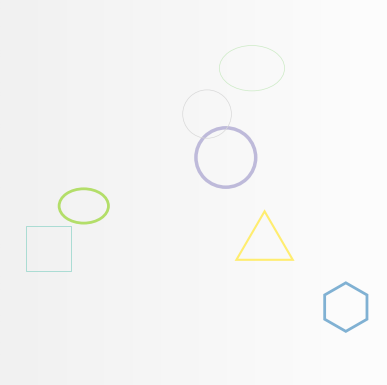[{"shape": "square", "thickness": 0.5, "radius": 0.29, "center": [0.126, 0.354]}, {"shape": "circle", "thickness": 2.5, "radius": 0.39, "center": [0.583, 0.591]}, {"shape": "hexagon", "thickness": 2, "radius": 0.32, "center": [0.892, 0.202]}, {"shape": "oval", "thickness": 2, "radius": 0.32, "center": [0.216, 0.465]}, {"shape": "circle", "thickness": 0.5, "radius": 0.31, "center": [0.534, 0.704]}, {"shape": "oval", "thickness": 0.5, "radius": 0.42, "center": [0.65, 0.823]}, {"shape": "triangle", "thickness": 1.5, "radius": 0.42, "center": [0.683, 0.367]}]